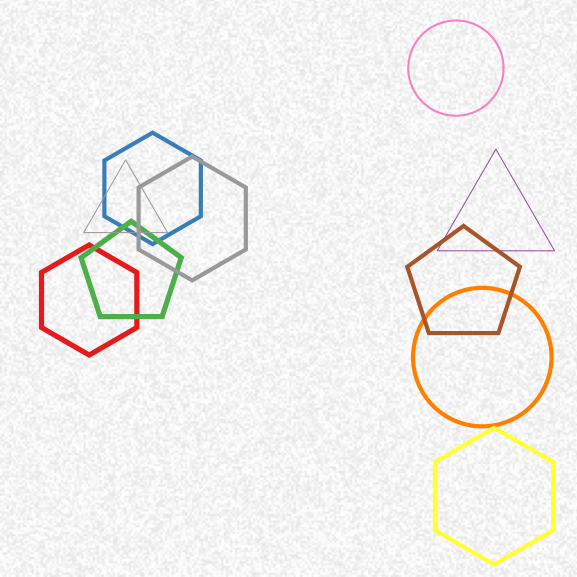[{"shape": "hexagon", "thickness": 2.5, "radius": 0.48, "center": [0.154, 0.48]}, {"shape": "hexagon", "thickness": 2, "radius": 0.48, "center": [0.264, 0.673]}, {"shape": "pentagon", "thickness": 2.5, "radius": 0.46, "center": [0.227, 0.525]}, {"shape": "triangle", "thickness": 0.5, "radius": 0.59, "center": [0.859, 0.624]}, {"shape": "circle", "thickness": 2, "radius": 0.6, "center": [0.835, 0.381]}, {"shape": "hexagon", "thickness": 2, "radius": 0.59, "center": [0.856, 0.14]}, {"shape": "pentagon", "thickness": 2, "radius": 0.51, "center": [0.803, 0.505]}, {"shape": "circle", "thickness": 1, "radius": 0.41, "center": [0.789, 0.881]}, {"shape": "hexagon", "thickness": 2, "radius": 0.54, "center": [0.333, 0.621]}, {"shape": "triangle", "thickness": 0.5, "radius": 0.42, "center": [0.218, 0.638]}]